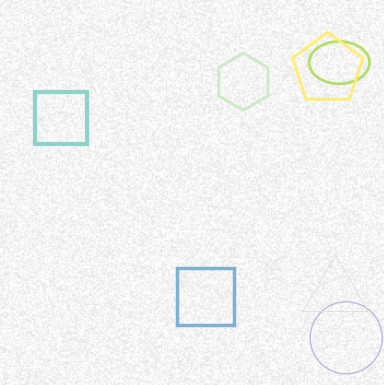[{"shape": "square", "thickness": 3, "radius": 0.34, "center": [0.159, 0.693]}, {"shape": "circle", "thickness": 1, "radius": 0.47, "center": [0.899, 0.123]}, {"shape": "square", "thickness": 2.5, "radius": 0.37, "center": [0.534, 0.23]}, {"shape": "oval", "thickness": 2, "radius": 0.39, "center": [0.881, 0.837]}, {"shape": "triangle", "thickness": 0.5, "radius": 0.49, "center": [0.872, 0.24]}, {"shape": "hexagon", "thickness": 2, "radius": 0.37, "center": [0.632, 0.788]}, {"shape": "pentagon", "thickness": 2, "radius": 0.48, "center": [0.851, 0.82]}]